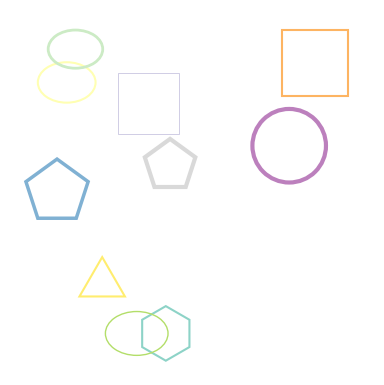[{"shape": "hexagon", "thickness": 1.5, "radius": 0.35, "center": [0.431, 0.134]}, {"shape": "oval", "thickness": 1.5, "radius": 0.37, "center": [0.173, 0.786]}, {"shape": "square", "thickness": 0.5, "radius": 0.4, "center": [0.385, 0.732]}, {"shape": "pentagon", "thickness": 2.5, "radius": 0.42, "center": [0.148, 0.502]}, {"shape": "square", "thickness": 1.5, "radius": 0.42, "center": [0.818, 0.836]}, {"shape": "oval", "thickness": 1, "radius": 0.41, "center": [0.355, 0.134]}, {"shape": "pentagon", "thickness": 3, "radius": 0.35, "center": [0.442, 0.57]}, {"shape": "circle", "thickness": 3, "radius": 0.48, "center": [0.751, 0.622]}, {"shape": "oval", "thickness": 2, "radius": 0.35, "center": [0.196, 0.872]}, {"shape": "triangle", "thickness": 1.5, "radius": 0.34, "center": [0.265, 0.264]}]